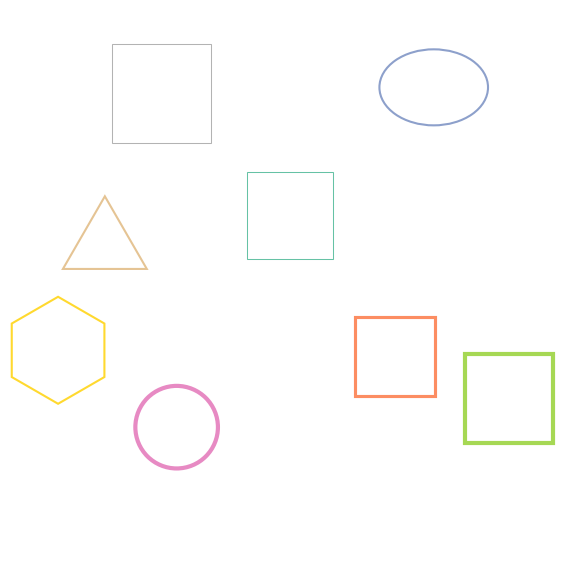[{"shape": "square", "thickness": 0.5, "radius": 0.37, "center": [0.502, 0.626]}, {"shape": "square", "thickness": 1.5, "radius": 0.34, "center": [0.684, 0.381]}, {"shape": "oval", "thickness": 1, "radius": 0.47, "center": [0.751, 0.848]}, {"shape": "circle", "thickness": 2, "radius": 0.36, "center": [0.306, 0.259]}, {"shape": "square", "thickness": 2, "radius": 0.38, "center": [0.881, 0.309]}, {"shape": "hexagon", "thickness": 1, "radius": 0.46, "center": [0.101, 0.393]}, {"shape": "triangle", "thickness": 1, "radius": 0.42, "center": [0.182, 0.575]}, {"shape": "square", "thickness": 0.5, "radius": 0.43, "center": [0.28, 0.837]}]